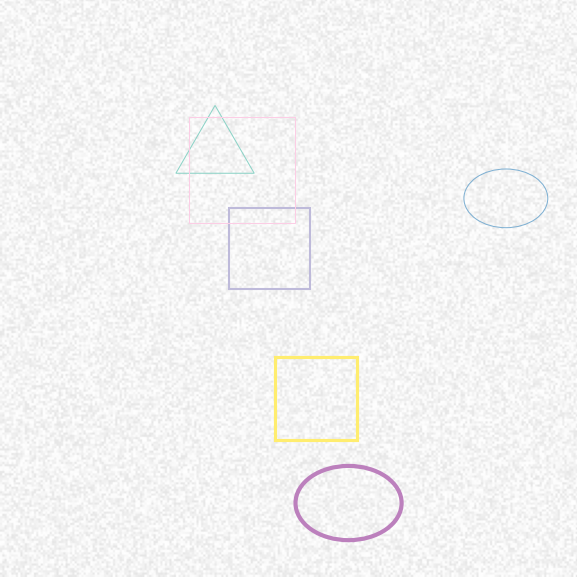[{"shape": "triangle", "thickness": 0.5, "radius": 0.39, "center": [0.372, 0.738]}, {"shape": "square", "thickness": 1, "radius": 0.35, "center": [0.467, 0.568]}, {"shape": "oval", "thickness": 0.5, "radius": 0.36, "center": [0.876, 0.656]}, {"shape": "square", "thickness": 0.5, "radius": 0.46, "center": [0.419, 0.705]}, {"shape": "oval", "thickness": 2, "radius": 0.46, "center": [0.604, 0.128]}, {"shape": "square", "thickness": 1.5, "radius": 0.36, "center": [0.547, 0.309]}]